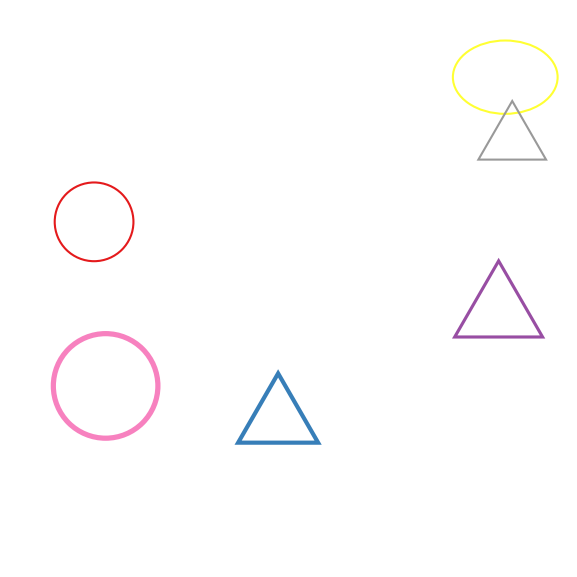[{"shape": "circle", "thickness": 1, "radius": 0.34, "center": [0.163, 0.615]}, {"shape": "triangle", "thickness": 2, "radius": 0.4, "center": [0.482, 0.273]}, {"shape": "triangle", "thickness": 1.5, "radius": 0.44, "center": [0.863, 0.46]}, {"shape": "oval", "thickness": 1, "radius": 0.45, "center": [0.875, 0.866]}, {"shape": "circle", "thickness": 2.5, "radius": 0.45, "center": [0.183, 0.331]}, {"shape": "triangle", "thickness": 1, "radius": 0.34, "center": [0.887, 0.757]}]